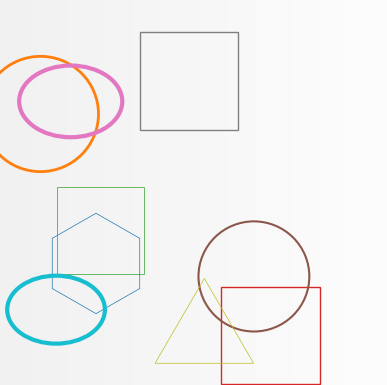[{"shape": "hexagon", "thickness": 0.5, "radius": 0.65, "center": [0.248, 0.316]}, {"shape": "circle", "thickness": 2, "radius": 0.75, "center": [0.104, 0.704]}, {"shape": "square", "thickness": 0.5, "radius": 0.56, "center": [0.259, 0.4]}, {"shape": "square", "thickness": 1, "radius": 0.63, "center": [0.698, 0.129]}, {"shape": "circle", "thickness": 1.5, "radius": 0.72, "center": [0.655, 0.282]}, {"shape": "oval", "thickness": 3, "radius": 0.67, "center": [0.183, 0.737]}, {"shape": "square", "thickness": 1, "radius": 0.63, "center": [0.488, 0.79]}, {"shape": "triangle", "thickness": 0.5, "radius": 0.73, "center": [0.527, 0.13]}, {"shape": "oval", "thickness": 3, "radius": 0.63, "center": [0.145, 0.196]}]